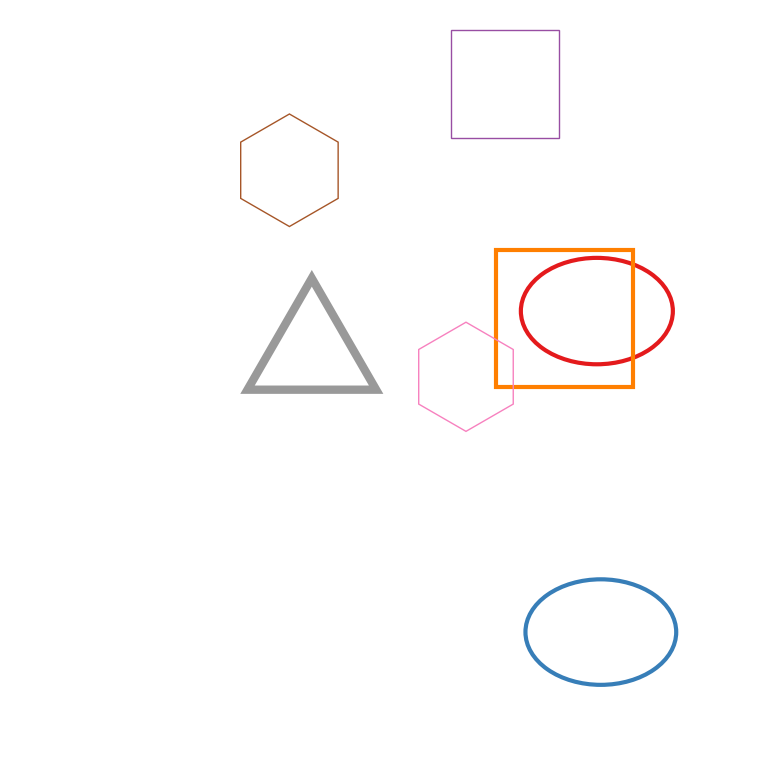[{"shape": "oval", "thickness": 1.5, "radius": 0.49, "center": [0.775, 0.596]}, {"shape": "oval", "thickness": 1.5, "radius": 0.49, "center": [0.78, 0.179]}, {"shape": "square", "thickness": 0.5, "radius": 0.35, "center": [0.656, 0.891]}, {"shape": "square", "thickness": 1.5, "radius": 0.44, "center": [0.733, 0.586]}, {"shape": "hexagon", "thickness": 0.5, "radius": 0.37, "center": [0.376, 0.779]}, {"shape": "hexagon", "thickness": 0.5, "radius": 0.35, "center": [0.605, 0.511]}, {"shape": "triangle", "thickness": 3, "radius": 0.48, "center": [0.405, 0.542]}]